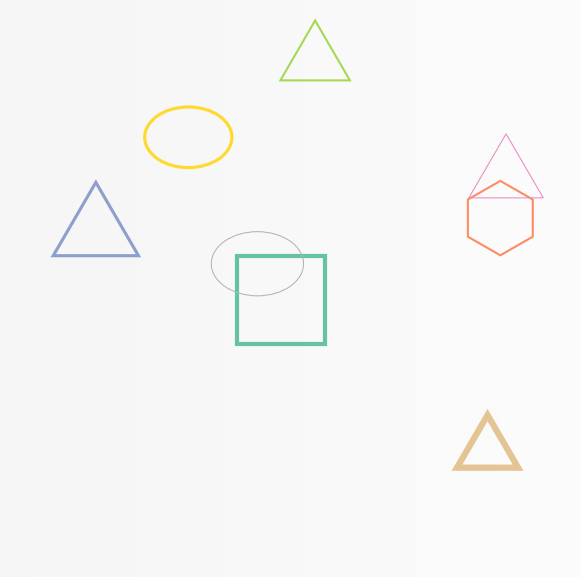[{"shape": "square", "thickness": 2, "radius": 0.38, "center": [0.483, 0.48]}, {"shape": "hexagon", "thickness": 1, "radius": 0.32, "center": [0.861, 0.621]}, {"shape": "triangle", "thickness": 1.5, "radius": 0.42, "center": [0.165, 0.599]}, {"shape": "triangle", "thickness": 0.5, "radius": 0.37, "center": [0.871, 0.693]}, {"shape": "triangle", "thickness": 1, "radius": 0.35, "center": [0.542, 0.894]}, {"shape": "oval", "thickness": 1.5, "radius": 0.38, "center": [0.324, 0.761]}, {"shape": "triangle", "thickness": 3, "radius": 0.3, "center": [0.839, 0.22]}, {"shape": "oval", "thickness": 0.5, "radius": 0.4, "center": [0.443, 0.542]}]